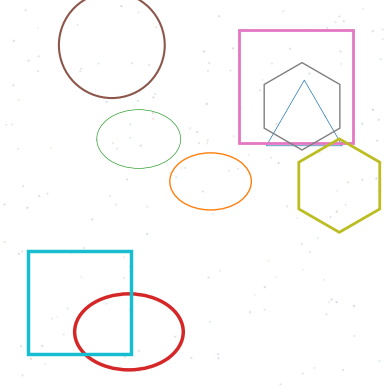[{"shape": "triangle", "thickness": 0.5, "radius": 0.57, "center": [0.79, 0.678]}, {"shape": "oval", "thickness": 1, "radius": 0.53, "center": [0.547, 0.529]}, {"shape": "oval", "thickness": 0.5, "radius": 0.54, "center": [0.36, 0.639]}, {"shape": "oval", "thickness": 2.5, "radius": 0.71, "center": [0.335, 0.138]}, {"shape": "circle", "thickness": 1.5, "radius": 0.69, "center": [0.29, 0.883]}, {"shape": "square", "thickness": 2, "radius": 0.74, "center": [0.769, 0.775]}, {"shape": "hexagon", "thickness": 1, "radius": 0.57, "center": [0.784, 0.724]}, {"shape": "hexagon", "thickness": 2, "radius": 0.61, "center": [0.881, 0.518]}, {"shape": "square", "thickness": 2.5, "radius": 0.67, "center": [0.207, 0.214]}]